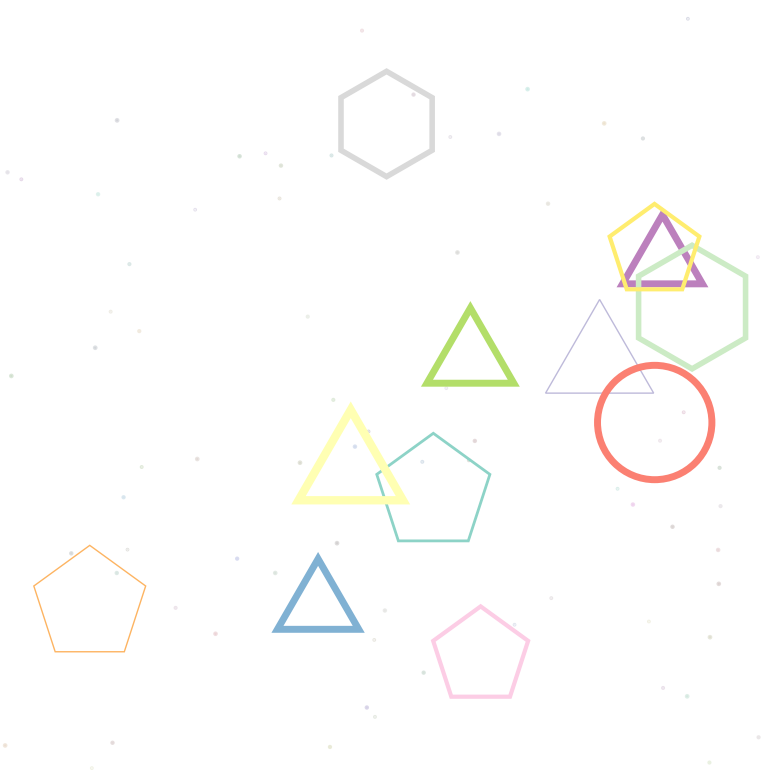[{"shape": "pentagon", "thickness": 1, "radius": 0.39, "center": [0.563, 0.36]}, {"shape": "triangle", "thickness": 3, "radius": 0.39, "center": [0.456, 0.389]}, {"shape": "triangle", "thickness": 0.5, "radius": 0.41, "center": [0.779, 0.53]}, {"shape": "circle", "thickness": 2.5, "radius": 0.37, "center": [0.85, 0.451]}, {"shape": "triangle", "thickness": 2.5, "radius": 0.3, "center": [0.413, 0.213]}, {"shape": "pentagon", "thickness": 0.5, "radius": 0.38, "center": [0.117, 0.215]}, {"shape": "triangle", "thickness": 2.5, "radius": 0.33, "center": [0.611, 0.535]}, {"shape": "pentagon", "thickness": 1.5, "radius": 0.32, "center": [0.624, 0.148]}, {"shape": "hexagon", "thickness": 2, "radius": 0.34, "center": [0.502, 0.839]}, {"shape": "triangle", "thickness": 2.5, "radius": 0.3, "center": [0.86, 0.661]}, {"shape": "hexagon", "thickness": 2, "radius": 0.4, "center": [0.899, 0.601]}, {"shape": "pentagon", "thickness": 1.5, "radius": 0.31, "center": [0.85, 0.674]}]